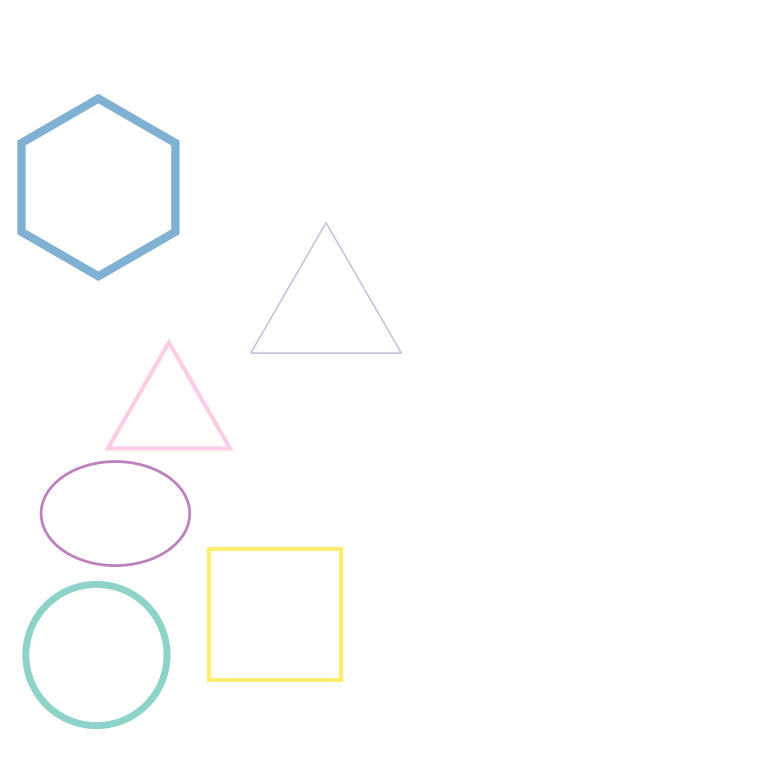[{"shape": "circle", "thickness": 2.5, "radius": 0.46, "center": [0.125, 0.149]}, {"shape": "triangle", "thickness": 0.5, "radius": 0.56, "center": [0.423, 0.598]}, {"shape": "hexagon", "thickness": 3, "radius": 0.58, "center": [0.128, 0.757]}, {"shape": "triangle", "thickness": 1.5, "radius": 0.46, "center": [0.219, 0.464]}, {"shape": "oval", "thickness": 1, "radius": 0.48, "center": [0.15, 0.333]}, {"shape": "square", "thickness": 1.5, "radius": 0.43, "center": [0.357, 0.201]}]